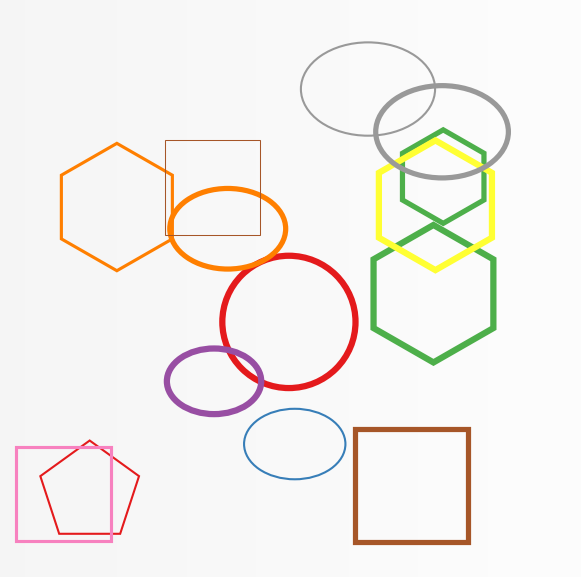[{"shape": "circle", "thickness": 3, "radius": 0.57, "center": [0.497, 0.442]}, {"shape": "pentagon", "thickness": 1, "radius": 0.45, "center": [0.154, 0.147]}, {"shape": "oval", "thickness": 1, "radius": 0.44, "center": [0.507, 0.23]}, {"shape": "hexagon", "thickness": 2.5, "radius": 0.4, "center": [0.763, 0.693]}, {"shape": "hexagon", "thickness": 3, "radius": 0.6, "center": [0.746, 0.491]}, {"shape": "oval", "thickness": 3, "radius": 0.41, "center": [0.368, 0.339]}, {"shape": "hexagon", "thickness": 1.5, "radius": 0.55, "center": [0.201, 0.641]}, {"shape": "oval", "thickness": 2.5, "radius": 0.5, "center": [0.392, 0.603]}, {"shape": "hexagon", "thickness": 3, "radius": 0.56, "center": [0.749, 0.644]}, {"shape": "square", "thickness": 2.5, "radius": 0.49, "center": [0.709, 0.159]}, {"shape": "square", "thickness": 0.5, "radius": 0.41, "center": [0.365, 0.675]}, {"shape": "square", "thickness": 1.5, "radius": 0.41, "center": [0.11, 0.143]}, {"shape": "oval", "thickness": 1, "radius": 0.58, "center": [0.633, 0.845]}, {"shape": "oval", "thickness": 2.5, "radius": 0.57, "center": [0.761, 0.771]}]